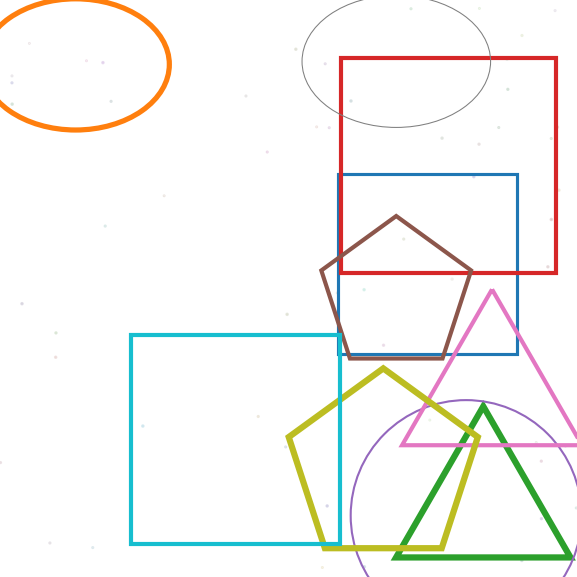[{"shape": "square", "thickness": 1.5, "radius": 0.78, "center": [0.74, 0.542]}, {"shape": "oval", "thickness": 2.5, "radius": 0.81, "center": [0.131, 0.888]}, {"shape": "triangle", "thickness": 3, "radius": 0.87, "center": [0.837, 0.121]}, {"shape": "square", "thickness": 2, "radius": 0.93, "center": [0.776, 0.713]}, {"shape": "circle", "thickness": 1, "radius": 1.0, "center": [0.807, 0.106]}, {"shape": "pentagon", "thickness": 2, "radius": 0.68, "center": [0.686, 0.489]}, {"shape": "triangle", "thickness": 2, "radius": 0.9, "center": [0.852, 0.318]}, {"shape": "oval", "thickness": 0.5, "radius": 0.82, "center": [0.686, 0.893]}, {"shape": "pentagon", "thickness": 3, "radius": 0.86, "center": [0.664, 0.189]}, {"shape": "square", "thickness": 2, "radius": 0.91, "center": [0.407, 0.237]}]